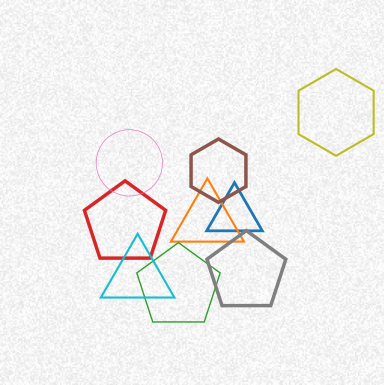[{"shape": "triangle", "thickness": 2, "radius": 0.42, "center": [0.609, 0.442]}, {"shape": "triangle", "thickness": 1.5, "radius": 0.55, "center": [0.539, 0.427]}, {"shape": "pentagon", "thickness": 1, "radius": 0.57, "center": [0.464, 0.256]}, {"shape": "pentagon", "thickness": 2.5, "radius": 0.55, "center": [0.325, 0.419]}, {"shape": "hexagon", "thickness": 2.5, "radius": 0.41, "center": [0.568, 0.557]}, {"shape": "circle", "thickness": 0.5, "radius": 0.43, "center": [0.336, 0.577]}, {"shape": "pentagon", "thickness": 2.5, "radius": 0.54, "center": [0.64, 0.293]}, {"shape": "hexagon", "thickness": 1.5, "radius": 0.56, "center": [0.873, 0.708]}, {"shape": "triangle", "thickness": 1.5, "radius": 0.55, "center": [0.358, 0.282]}]